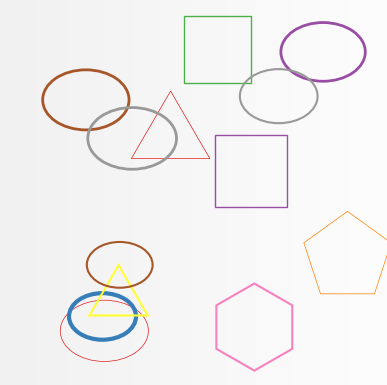[{"shape": "triangle", "thickness": 0.5, "radius": 0.58, "center": [0.44, 0.647]}, {"shape": "oval", "thickness": 0.5, "radius": 0.57, "center": [0.269, 0.141]}, {"shape": "oval", "thickness": 3, "radius": 0.43, "center": [0.265, 0.178]}, {"shape": "square", "thickness": 1, "radius": 0.43, "center": [0.562, 0.872]}, {"shape": "square", "thickness": 1, "radius": 0.46, "center": [0.648, 0.556]}, {"shape": "oval", "thickness": 2, "radius": 0.54, "center": [0.834, 0.865]}, {"shape": "pentagon", "thickness": 0.5, "radius": 0.59, "center": [0.897, 0.333]}, {"shape": "triangle", "thickness": 1.5, "radius": 0.43, "center": [0.306, 0.224]}, {"shape": "oval", "thickness": 2, "radius": 0.56, "center": [0.222, 0.741]}, {"shape": "oval", "thickness": 1.5, "radius": 0.42, "center": [0.309, 0.312]}, {"shape": "hexagon", "thickness": 1.5, "radius": 0.57, "center": [0.656, 0.15]}, {"shape": "oval", "thickness": 2, "radius": 0.57, "center": [0.341, 0.641]}, {"shape": "oval", "thickness": 1.5, "radius": 0.5, "center": [0.719, 0.75]}]